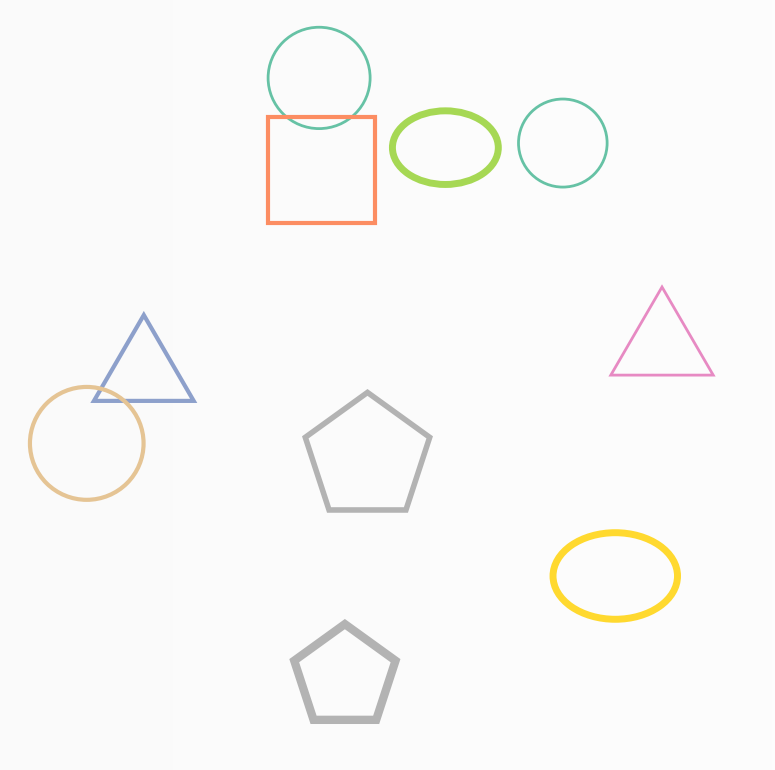[{"shape": "circle", "thickness": 1, "radius": 0.29, "center": [0.726, 0.814]}, {"shape": "circle", "thickness": 1, "radius": 0.33, "center": [0.412, 0.899]}, {"shape": "square", "thickness": 1.5, "radius": 0.35, "center": [0.415, 0.779]}, {"shape": "triangle", "thickness": 1.5, "radius": 0.37, "center": [0.186, 0.517]}, {"shape": "triangle", "thickness": 1, "radius": 0.38, "center": [0.854, 0.551]}, {"shape": "oval", "thickness": 2.5, "radius": 0.34, "center": [0.575, 0.808]}, {"shape": "oval", "thickness": 2.5, "radius": 0.4, "center": [0.794, 0.252]}, {"shape": "circle", "thickness": 1.5, "radius": 0.37, "center": [0.112, 0.424]}, {"shape": "pentagon", "thickness": 2, "radius": 0.42, "center": [0.474, 0.406]}, {"shape": "pentagon", "thickness": 3, "radius": 0.34, "center": [0.445, 0.121]}]